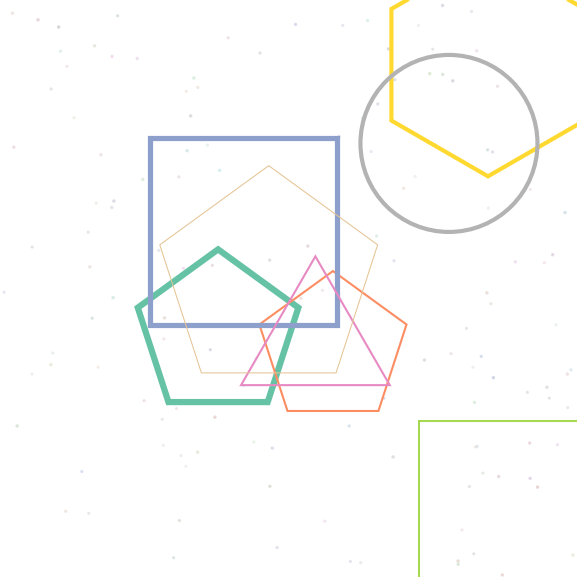[{"shape": "pentagon", "thickness": 3, "radius": 0.73, "center": [0.378, 0.421]}, {"shape": "pentagon", "thickness": 1, "radius": 0.67, "center": [0.577, 0.396]}, {"shape": "square", "thickness": 2.5, "radius": 0.81, "center": [0.422, 0.598]}, {"shape": "triangle", "thickness": 1, "radius": 0.74, "center": [0.546, 0.407]}, {"shape": "square", "thickness": 1, "radius": 0.72, "center": [0.869, 0.126]}, {"shape": "hexagon", "thickness": 2, "radius": 0.97, "center": [0.845, 0.887]}, {"shape": "pentagon", "thickness": 0.5, "radius": 0.99, "center": [0.465, 0.514]}, {"shape": "circle", "thickness": 2, "radius": 0.77, "center": [0.777, 0.751]}]